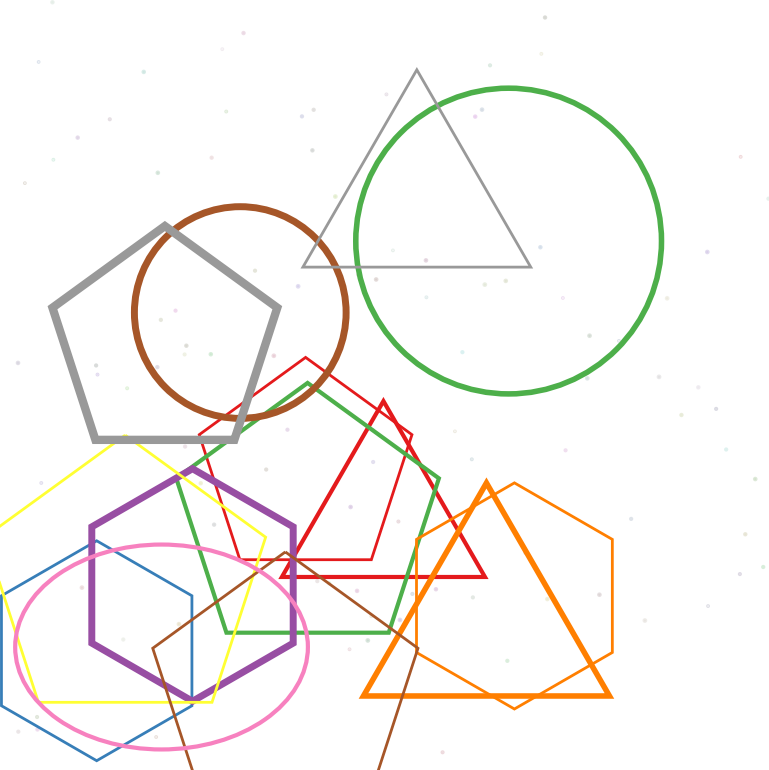[{"shape": "pentagon", "thickness": 1, "radius": 0.73, "center": [0.397, 0.391]}, {"shape": "triangle", "thickness": 1.5, "radius": 0.76, "center": [0.498, 0.327]}, {"shape": "hexagon", "thickness": 1, "radius": 0.71, "center": [0.126, 0.155]}, {"shape": "pentagon", "thickness": 1.5, "radius": 0.9, "center": [0.399, 0.323]}, {"shape": "circle", "thickness": 2, "radius": 0.99, "center": [0.661, 0.687]}, {"shape": "hexagon", "thickness": 2.5, "radius": 0.76, "center": [0.25, 0.24]}, {"shape": "hexagon", "thickness": 1, "radius": 0.73, "center": [0.668, 0.226]}, {"shape": "triangle", "thickness": 2, "radius": 0.92, "center": [0.632, 0.188]}, {"shape": "pentagon", "thickness": 1, "radius": 0.96, "center": [0.163, 0.243]}, {"shape": "pentagon", "thickness": 1, "radius": 0.91, "center": [0.371, 0.102]}, {"shape": "circle", "thickness": 2.5, "radius": 0.69, "center": [0.312, 0.594]}, {"shape": "oval", "thickness": 1.5, "radius": 0.95, "center": [0.21, 0.16]}, {"shape": "pentagon", "thickness": 3, "radius": 0.77, "center": [0.214, 0.553]}, {"shape": "triangle", "thickness": 1, "radius": 0.85, "center": [0.541, 0.739]}]